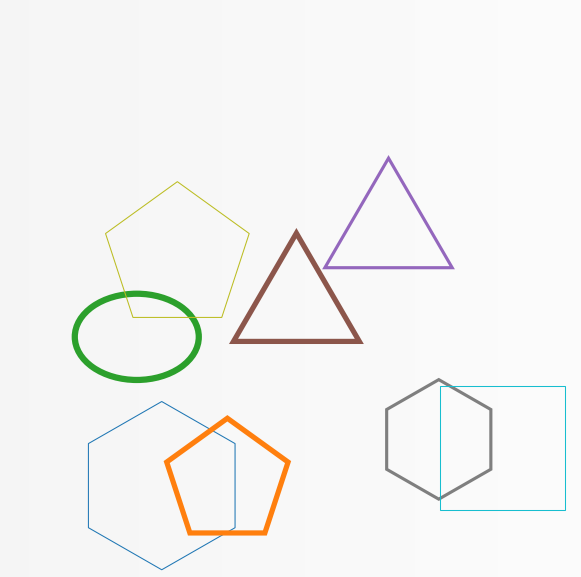[{"shape": "hexagon", "thickness": 0.5, "radius": 0.73, "center": [0.278, 0.158]}, {"shape": "pentagon", "thickness": 2.5, "radius": 0.55, "center": [0.391, 0.165]}, {"shape": "oval", "thickness": 3, "radius": 0.53, "center": [0.235, 0.416]}, {"shape": "triangle", "thickness": 1.5, "radius": 0.63, "center": [0.668, 0.599]}, {"shape": "triangle", "thickness": 2.5, "radius": 0.62, "center": [0.51, 0.47]}, {"shape": "hexagon", "thickness": 1.5, "radius": 0.52, "center": [0.755, 0.238]}, {"shape": "pentagon", "thickness": 0.5, "radius": 0.65, "center": [0.305, 0.555]}, {"shape": "square", "thickness": 0.5, "radius": 0.54, "center": [0.865, 0.223]}]